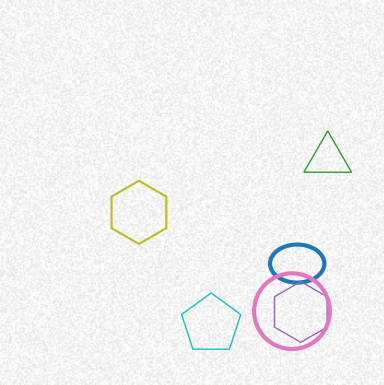[{"shape": "oval", "thickness": 3, "radius": 0.35, "center": [0.772, 0.315]}, {"shape": "triangle", "thickness": 1, "radius": 0.36, "center": [0.851, 0.588]}, {"shape": "hexagon", "thickness": 1, "radius": 0.39, "center": [0.781, 0.19]}, {"shape": "circle", "thickness": 3, "radius": 0.49, "center": [0.758, 0.192]}, {"shape": "hexagon", "thickness": 1.5, "radius": 0.41, "center": [0.361, 0.448]}, {"shape": "pentagon", "thickness": 1, "radius": 0.4, "center": [0.549, 0.158]}]